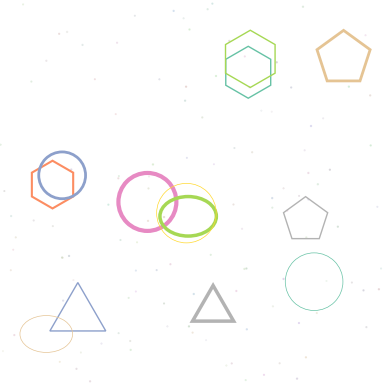[{"shape": "hexagon", "thickness": 1, "radius": 0.34, "center": [0.645, 0.812]}, {"shape": "circle", "thickness": 0.5, "radius": 0.37, "center": [0.816, 0.268]}, {"shape": "hexagon", "thickness": 1.5, "radius": 0.31, "center": [0.136, 0.521]}, {"shape": "triangle", "thickness": 1, "radius": 0.42, "center": [0.202, 0.182]}, {"shape": "circle", "thickness": 2, "radius": 0.3, "center": [0.161, 0.545]}, {"shape": "circle", "thickness": 3, "radius": 0.38, "center": [0.383, 0.476]}, {"shape": "hexagon", "thickness": 1, "radius": 0.37, "center": [0.65, 0.847]}, {"shape": "oval", "thickness": 2.5, "radius": 0.37, "center": [0.489, 0.438]}, {"shape": "circle", "thickness": 0.5, "radius": 0.39, "center": [0.484, 0.446]}, {"shape": "pentagon", "thickness": 2, "radius": 0.36, "center": [0.892, 0.849]}, {"shape": "oval", "thickness": 0.5, "radius": 0.34, "center": [0.12, 0.133]}, {"shape": "pentagon", "thickness": 1, "radius": 0.3, "center": [0.794, 0.429]}, {"shape": "triangle", "thickness": 2.5, "radius": 0.31, "center": [0.553, 0.197]}]